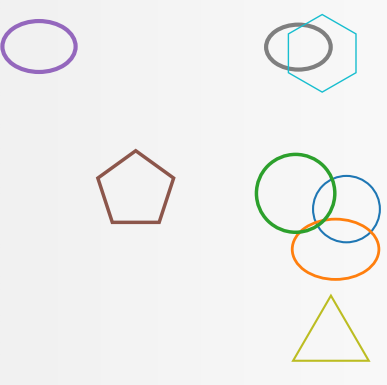[{"shape": "circle", "thickness": 1.5, "radius": 0.43, "center": [0.894, 0.457]}, {"shape": "oval", "thickness": 2, "radius": 0.56, "center": [0.866, 0.353]}, {"shape": "circle", "thickness": 2.5, "radius": 0.51, "center": [0.763, 0.498]}, {"shape": "oval", "thickness": 3, "radius": 0.47, "center": [0.101, 0.879]}, {"shape": "pentagon", "thickness": 2.5, "radius": 0.51, "center": [0.35, 0.506]}, {"shape": "oval", "thickness": 3, "radius": 0.42, "center": [0.77, 0.878]}, {"shape": "triangle", "thickness": 1.5, "radius": 0.56, "center": [0.854, 0.119]}, {"shape": "hexagon", "thickness": 1, "radius": 0.5, "center": [0.831, 0.862]}]